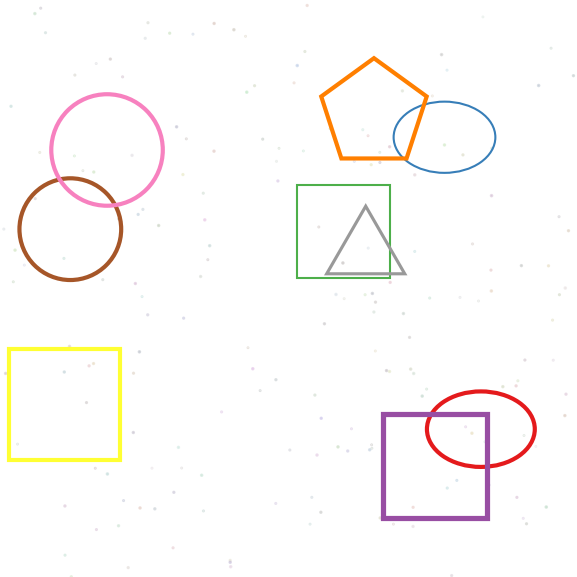[{"shape": "oval", "thickness": 2, "radius": 0.47, "center": [0.833, 0.256]}, {"shape": "oval", "thickness": 1, "radius": 0.44, "center": [0.77, 0.761]}, {"shape": "square", "thickness": 1, "radius": 0.4, "center": [0.595, 0.598]}, {"shape": "square", "thickness": 2.5, "radius": 0.45, "center": [0.753, 0.192]}, {"shape": "pentagon", "thickness": 2, "radius": 0.48, "center": [0.648, 0.802]}, {"shape": "square", "thickness": 2, "radius": 0.48, "center": [0.111, 0.299]}, {"shape": "circle", "thickness": 2, "radius": 0.44, "center": [0.122, 0.602]}, {"shape": "circle", "thickness": 2, "radius": 0.48, "center": [0.185, 0.739]}, {"shape": "triangle", "thickness": 1.5, "radius": 0.39, "center": [0.633, 0.564]}]